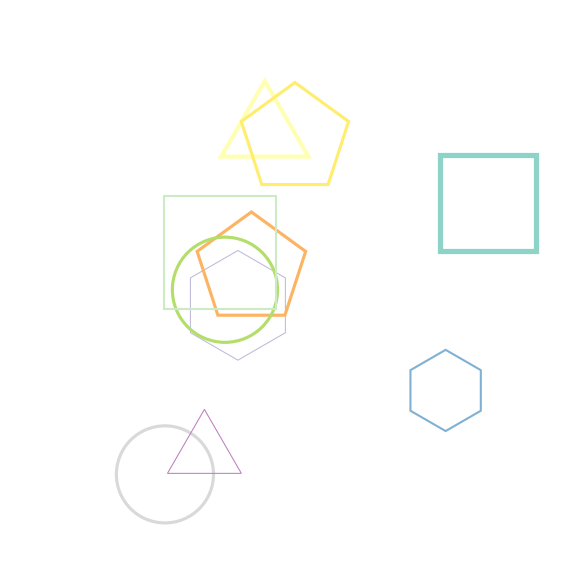[{"shape": "square", "thickness": 2.5, "radius": 0.42, "center": [0.845, 0.648]}, {"shape": "triangle", "thickness": 2, "radius": 0.44, "center": [0.459, 0.772]}, {"shape": "hexagon", "thickness": 0.5, "radius": 0.47, "center": [0.412, 0.47]}, {"shape": "hexagon", "thickness": 1, "radius": 0.35, "center": [0.772, 0.323]}, {"shape": "pentagon", "thickness": 1.5, "radius": 0.49, "center": [0.435, 0.533]}, {"shape": "circle", "thickness": 1.5, "radius": 0.46, "center": [0.39, 0.497]}, {"shape": "circle", "thickness": 1.5, "radius": 0.42, "center": [0.286, 0.178]}, {"shape": "triangle", "thickness": 0.5, "radius": 0.37, "center": [0.354, 0.216]}, {"shape": "square", "thickness": 1, "radius": 0.49, "center": [0.381, 0.562]}, {"shape": "pentagon", "thickness": 1.5, "radius": 0.49, "center": [0.511, 0.759]}]